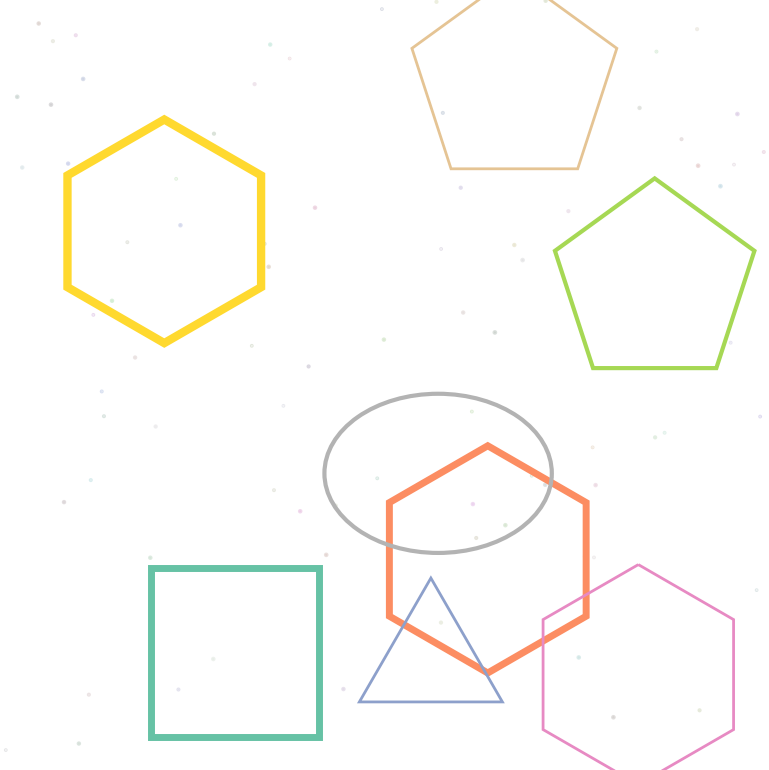[{"shape": "square", "thickness": 2.5, "radius": 0.55, "center": [0.305, 0.152]}, {"shape": "hexagon", "thickness": 2.5, "radius": 0.74, "center": [0.633, 0.274]}, {"shape": "triangle", "thickness": 1, "radius": 0.54, "center": [0.56, 0.142]}, {"shape": "hexagon", "thickness": 1, "radius": 0.71, "center": [0.829, 0.124]}, {"shape": "pentagon", "thickness": 1.5, "radius": 0.68, "center": [0.85, 0.632]}, {"shape": "hexagon", "thickness": 3, "radius": 0.73, "center": [0.213, 0.7]}, {"shape": "pentagon", "thickness": 1, "radius": 0.7, "center": [0.668, 0.894]}, {"shape": "oval", "thickness": 1.5, "radius": 0.74, "center": [0.569, 0.385]}]